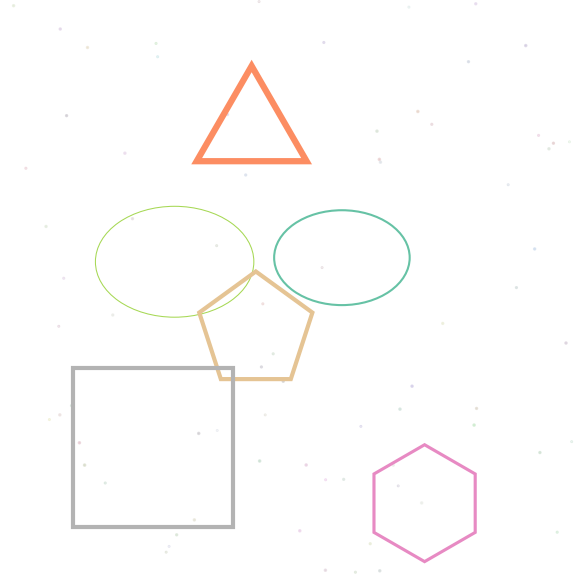[{"shape": "oval", "thickness": 1, "radius": 0.59, "center": [0.592, 0.553]}, {"shape": "triangle", "thickness": 3, "radius": 0.55, "center": [0.436, 0.775]}, {"shape": "hexagon", "thickness": 1.5, "radius": 0.51, "center": [0.735, 0.128]}, {"shape": "oval", "thickness": 0.5, "radius": 0.69, "center": [0.302, 0.546]}, {"shape": "pentagon", "thickness": 2, "radius": 0.52, "center": [0.443, 0.426]}, {"shape": "square", "thickness": 2, "radius": 0.69, "center": [0.265, 0.224]}]